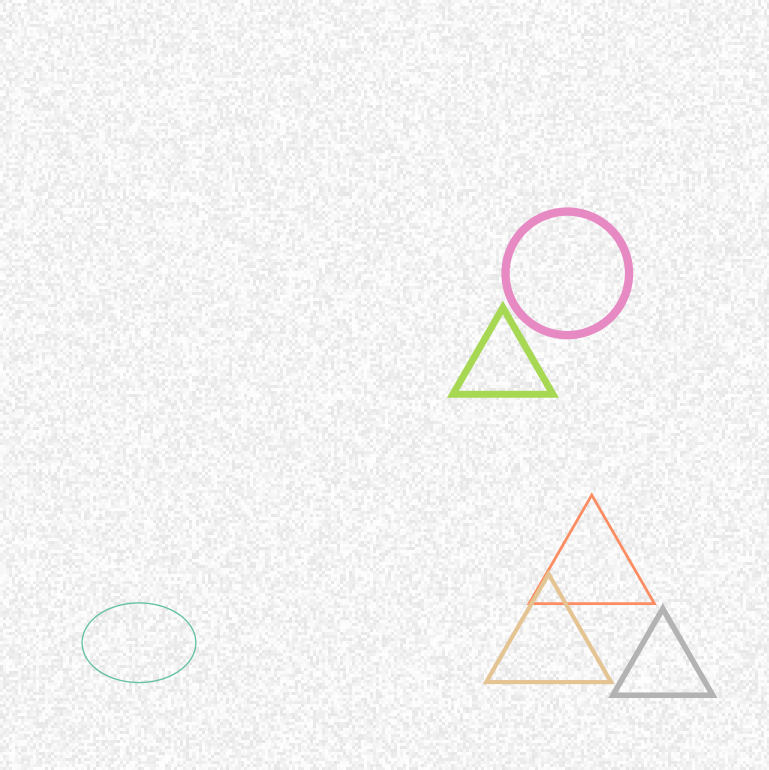[{"shape": "oval", "thickness": 0.5, "radius": 0.37, "center": [0.18, 0.165]}, {"shape": "triangle", "thickness": 1, "radius": 0.47, "center": [0.769, 0.263]}, {"shape": "circle", "thickness": 3, "radius": 0.4, "center": [0.737, 0.645]}, {"shape": "triangle", "thickness": 2.5, "radius": 0.38, "center": [0.653, 0.525]}, {"shape": "triangle", "thickness": 1.5, "radius": 0.47, "center": [0.712, 0.161]}, {"shape": "triangle", "thickness": 2, "radius": 0.37, "center": [0.861, 0.135]}]